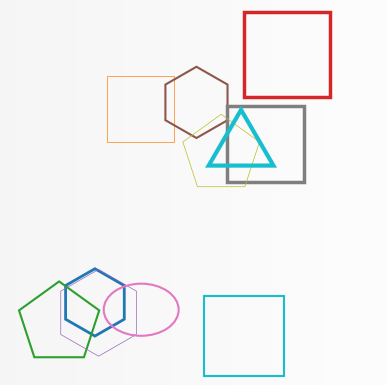[{"shape": "hexagon", "thickness": 2, "radius": 0.44, "center": [0.245, 0.215]}, {"shape": "square", "thickness": 0.5, "radius": 0.43, "center": [0.362, 0.717]}, {"shape": "pentagon", "thickness": 1.5, "radius": 0.54, "center": [0.153, 0.16]}, {"shape": "square", "thickness": 2.5, "radius": 0.56, "center": [0.74, 0.859]}, {"shape": "hexagon", "thickness": 0.5, "radius": 0.56, "center": [0.254, 0.187]}, {"shape": "hexagon", "thickness": 1.5, "radius": 0.46, "center": [0.507, 0.734]}, {"shape": "oval", "thickness": 1.5, "radius": 0.48, "center": [0.364, 0.196]}, {"shape": "square", "thickness": 2.5, "radius": 0.5, "center": [0.686, 0.625]}, {"shape": "pentagon", "thickness": 0.5, "radius": 0.52, "center": [0.571, 0.599]}, {"shape": "triangle", "thickness": 3, "radius": 0.48, "center": [0.622, 0.618]}, {"shape": "square", "thickness": 1.5, "radius": 0.52, "center": [0.63, 0.126]}]